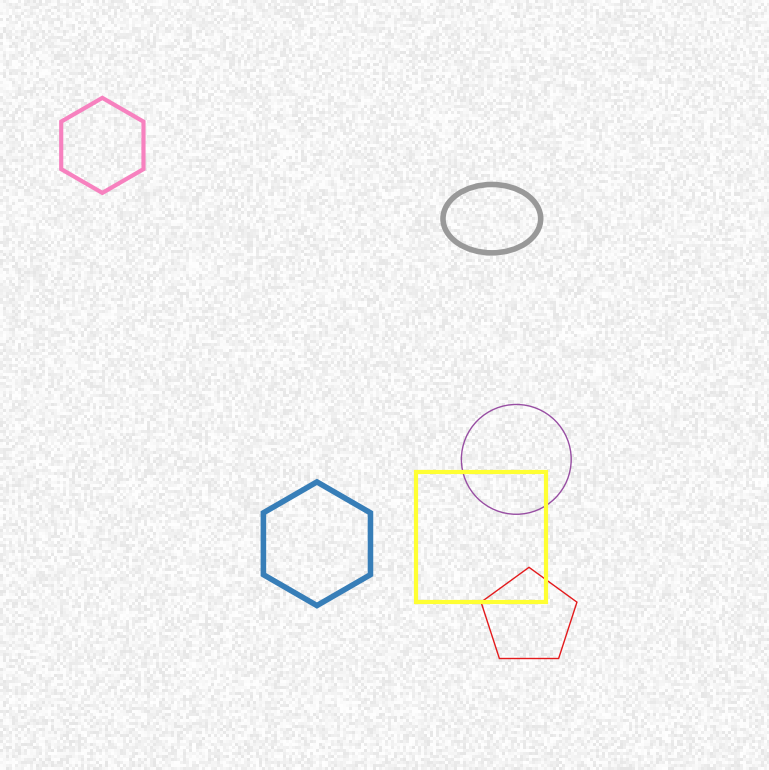[{"shape": "pentagon", "thickness": 0.5, "radius": 0.33, "center": [0.687, 0.198]}, {"shape": "hexagon", "thickness": 2, "radius": 0.4, "center": [0.412, 0.294]}, {"shape": "circle", "thickness": 0.5, "radius": 0.36, "center": [0.671, 0.403]}, {"shape": "square", "thickness": 1.5, "radius": 0.42, "center": [0.625, 0.303]}, {"shape": "hexagon", "thickness": 1.5, "radius": 0.31, "center": [0.133, 0.811]}, {"shape": "oval", "thickness": 2, "radius": 0.32, "center": [0.639, 0.716]}]